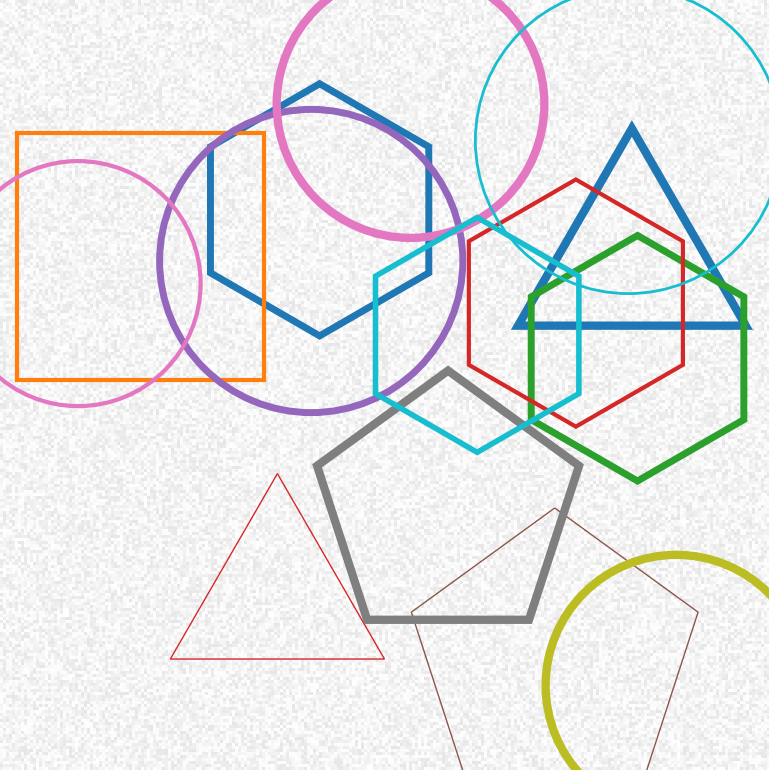[{"shape": "triangle", "thickness": 3, "radius": 0.85, "center": [0.821, 0.662]}, {"shape": "hexagon", "thickness": 2.5, "radius": 0.82, "center": [0.415, 0.728]}, {"shape": "square", "thickness": 1.5, "radius": 0.8, "center": [0.183, 0.667]}, {"shape": "hexagon", "thickness": 2.5, "radius": 0.8, "center": [0.828, 0.535]}, {"shape": "hexagon", "thickness": 1.5, "radius": 0.8, "center": [0.748, 0.606]}, {"shape": "triangle", "thickness": 0.5, "radius": 0.8, "center": [0.36, 0.224]}, {"shape": "circle", "thickness": 2.5, "radius": 0.98, "center": [0.404, 0.661]}, {"shape": "pentagon", "thickness": 0.5, "radius": 0.98, "center": [0.72, 0.144]}, {"shape": "circle", "thickness": 1.5, "radius": 0.8, "center": [0.101, 0.632]}, {"shape": "circle", "thickness": 3, "radius": 0.87, "center": [0.533, 0.865]}, {"shape": "pentagon", "thickness": 3, "radius": 0.89, "center": [0.582, 0.34]}, {"shape": "circle", "thickness": 3, "radius": 0.85, "center": [0.878, 0.11]}, {"shape": "hexagon", "thickness": 2, "radius": 0.76, "center": [0.62, 0.565]}, {"shape": "circle", "thickness": 1, "radius": 0.99, "center": [0.816, 0.817]}]